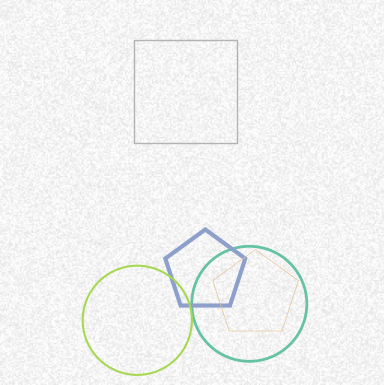[{"shape": "circle", "thickness": 2, "radius": 0.75, "center": [0.648, 0.211]}, {"shape": "pentagon", "thickness": 3, "radius": 0.55, "center": [0.533, 0.295]}, {"shape": "circle", "thickness": 1.5, "radius": 0.71, "center": [0.357, 0.168]}, {"shape": "pentagon", "thickness": 0.5, "radius": 0.58, "center": [0.664, 0.235]}, {"shape": "square", "thickness": 1, "radius": 0.67, "center": [0.482, 0.763]}]